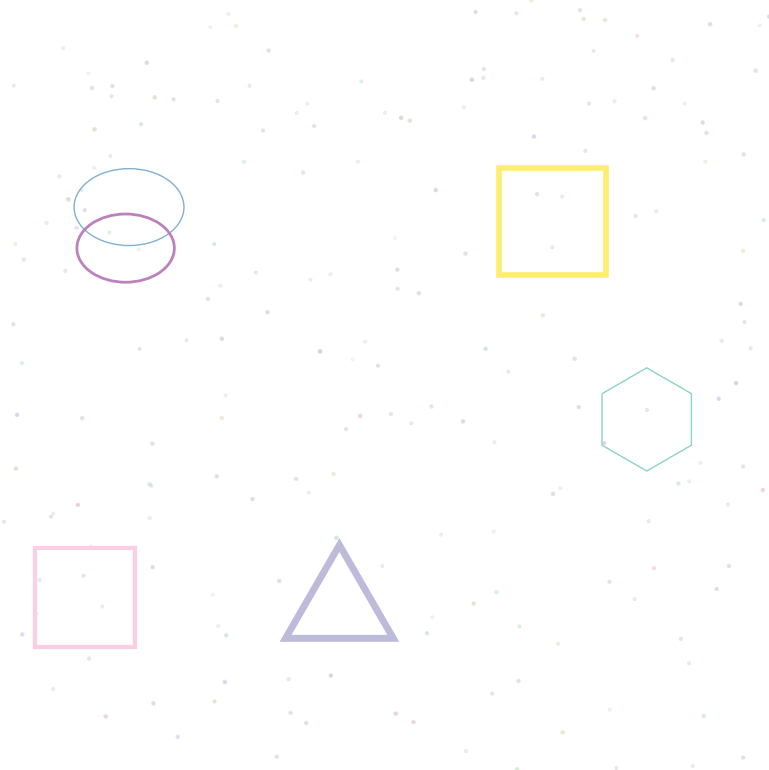[{"shape": "hexagon", "thickness": 0.5, "radius": 0.33, "center": [0.84, 0.455]}, {"shape": "triangle", "thickness": 2.5, "radius": 0.4, "center": [0.441, 0.211]}, {"shape": "oval", "thickness": 0.5, "radius": 0.36, "center": [0.168, 0.731]}, {"shape": "square", "thickness": 1.5, "radius": 0.32, "center": [0.11, 0.224]}, {"shape": "oval", "thickness": 1, "radius": 0.32, "center": [0.163, 0.678]}, {"shape": "square", "thickness": 2, "radius": 0.35, "center": [0.718, 0.712]}]